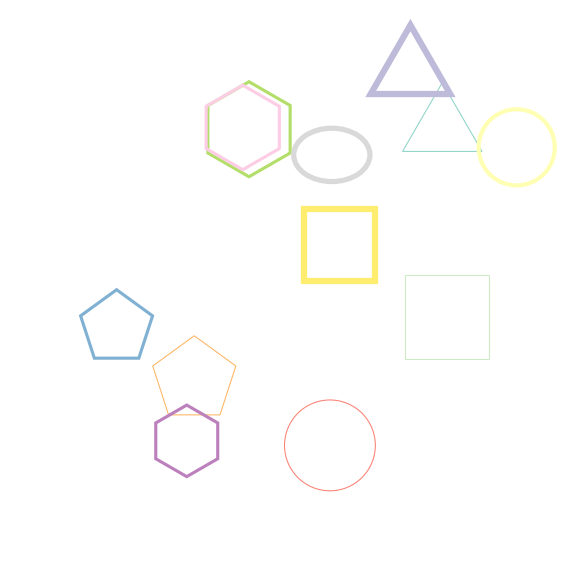[{"shape": "triangle", "thickness": 0.5, "radius": 0.4, "center": [0.766, 0.777]}, {"shape": "circle", "thickness": 2, "radius": 0.33, "center": [0.895, 0.744]}, {"shape": "triangle", "thickness": 3, "radius": 0.4, "center": [0.711, 0.876]}, {"shape": "circle", "thickness": 0.5, "radius": 0.39, "center": [0.571, 0.228]}, {"shape": "pentagon", "thickness": 1.5, "radius": 0.33, "center": [0.202, 0.432]}, {"shape": "pentagon", "thickness": 0.5, "radius": 0.38, "center": [0.336, 0.342]}, {"shape": "hexagon", "thickness": 1.5, "radius": 0.41, "center": [0.431, 0.775]}, {"shape": "hexagon", "thickness": 1.5, "radius": 0.37, "center": [0.42, 0.778]}, {"shape": "oval", "thickness": 2.5, "radius": 0.33, "center": [0.575, 0.731]}, {"shape": "hexagon", "thickness": 1.5, "radius": 0.31, "center": [0.323, 0.236]}, {"shape": "square", "thickness": 0.5, "radius": 0.36, "center": [0.774, 0.45]}, {"shape": "square", "thickness": 3, "radius": 0.31, "center": [0.588, 0.575]}]